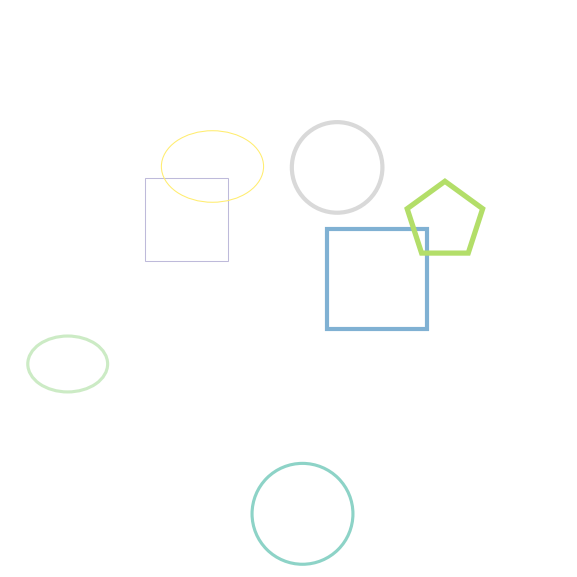[{"shape": "circle", "thickness": 1.5, "radius": 0.44, "center": [0.524, 0.109]}, {"shape": "square", "thickness": 0.5, "radius": 0.36, "center": [0.323, 0.619]}, {"shape": "square", "thickness": 2, "radius": 0.43, "center": [0.652, 0.515]}, {"shape": "pentagon", "thickness": 2.5, "radius": 0.34, "center": [0.77, 0.616]}, {"shape": "circle", "thickness": 2, "radius": 0.39, "center": [0.584, 0.709]}, {"shape": "oval", "thickness": 1.5, "radius": 0.35, "center": [0.117, 0.369]}, {"shape": "oval", "thickness": 0.5, "radius": 0.44, "center": [0.368, 0.711]}]